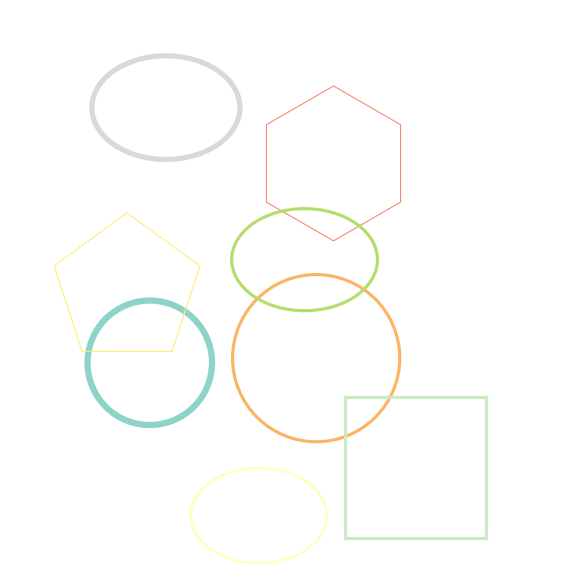[{"shape": "circle", "thickness": 3, "radius": 0.54, "center": [0.259, 0.371]}, {"shape": "oval", "thickness": 1, "radius": 0.59, "center": [0.448, 0.106]}, {"shape": "hexagon", "thickness": 0.5, "radius": 0.67, "center": [0.577, 0.716]}, {"shape": "circle", "thickness": 1.5, "radius": 0.72, "center": [0.547, 0.379]}, {"shape": "oval", "thickness": 1.5, "radius": 0.63, "center": [0.527, 0.549]}, {"shape": "oval", "thickness": 2.5, "radius": 0.64, "center": [0.287, 0.813]}, {"shape": "square", "thickness": 1.5, "radius": 0.61, "center": [0.719, 0.19]}, {"shape": "pentagon", "thickness": 0.5, "radius": 0.66, "center": [0.22, 0.498]}]